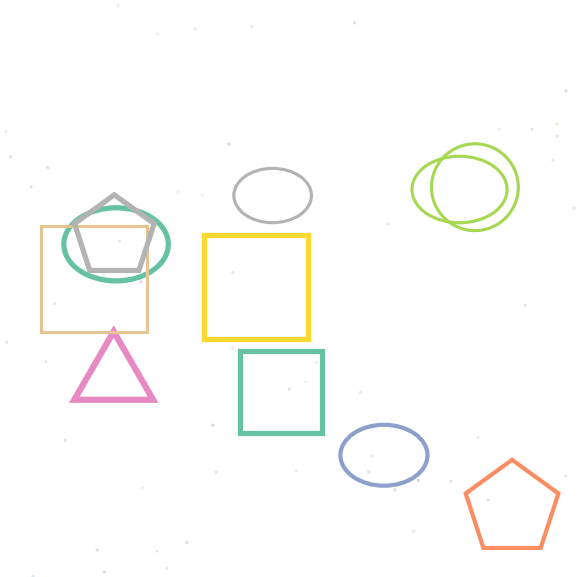[{"shape": "square", "thickness": 2.5, "radius": 0.36, "center": [0.487, 0.321]}, {"shape": "oval", "thickness": 2.5, "radius": 0.45, "center": [0.201, 0.576]}, {"shape": "pentagon", "thickness": 2, "radius": 0.42, "center": [0.887, 0.119]}, {"shape": "oval", "thickness": 2, "radius": 0.38, "center": [0.665, 0.211]}, {"shape": "triangle", "thickness": 3, "radius": 0.39, "center": [0.197, 0.346]}, {"shape": "oval", "thickness": 1.5, "radius": 0.41, "center": [0.796, 0.671]}, {"shape": "circle", "thickness": 1.5, "radius": 0.38, "center": [0.822, 0.675]}, {"shape": "square", "thickness": 2.5, "radius": 0.45, "center": [0.443, 0.502]}, {"shape": "square", "thickness": 1.5, "radius": 0.46, "center": [0.163, 0.516]}, {"shape": "oval", "thickness": 1.5, "radius": 0.34, "center": [0.472, 0.661]}, {"shape": "pentagon", "thickness": 2.5, "radius": 0.36, "center": [0.198, 0.589]}]